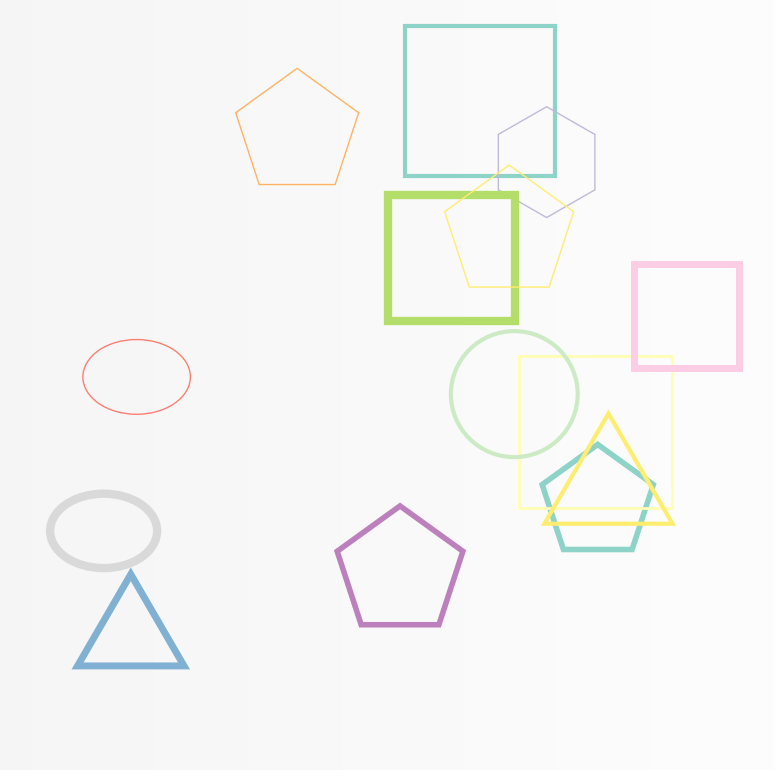[{"shape": "square", "thickness": 1.5, "radius": 0.49, "center": [0.619, 0.868]}, {"shape": "pentagon", "thickness": 2, "radius": 0.38, "center": [0.771, 0.347]}, {"shape": "square", "thickness": 1, "radius": 0.49, "center": [0.768, 0.438]}, {"shape": "hexagon", "thickness": 0.5, "radius": 0.36, "center": [0.705, 0.789]}, {"shape": "oval", "thickness": 0.5, "radius": 0.35, "center": [0.176, 0.511]}, {"shape": "triangle", "thickness": 2.5, "radius": 0.4, "center": [0.169, 0.175]}, {"shape": "pentagon", "thickness": 0.5, "radius": 0.42, "center": [0.383, 0.828]}, {"shape": "square", "thickness": 3, "radius": 0.41, "center": [0.582, 0.665]}, {"shape": "square", "thickness": 2.5, "radius": 0.34, "center": [0.886, 0.59]}, {"shape": "oval", "thickness": 3, "radius": 0.35, "center": [0.134, 0.311]}, {"shape": "pentagon", "thickness": 2, "radius": 0.43, "center": [0.516, 0.258]}, {"shape": "circle", "thickness": 1.5, "radius": 0.41, "center": [0.664, 0.488]}, {"shape": "triangle", "thickness": 1.5, "radius": 0.48, "center": [0.785, 0.368]}, {"shape": "pentagon", "thickness": 0.5, "radius": 0.44, "center": [0.657, 0.698]}]